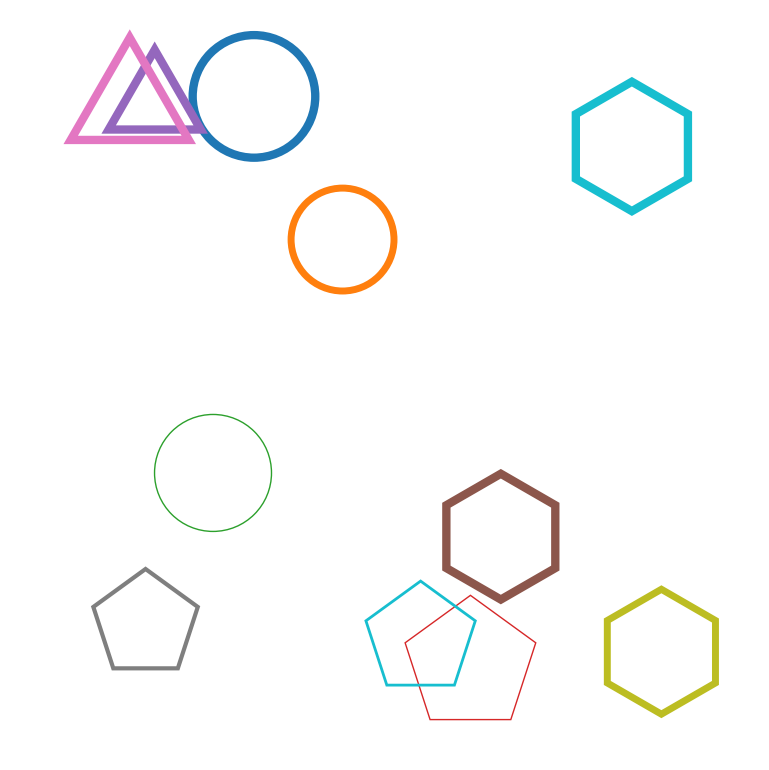[{"shape": "circle", "thickness": 3, "radius": 0.4, "center": [0.33, 0.875]}, {"shape": "circle", "thickness": 2.5, "radius": 0.33, "center": [0.445, 0.689]}, {"shape": "circle", "thickness": 0.5, "radius": 0.38, "center": [0.277, 0.386]}, {"shape": "pentagon", "thickness": 0.5, "radius": 0.45, "center": [0.611, 0.138]}, {"shape": "triangle", "thickness": 3, "radius": 0.35, "center": [0.201, 0.866]}, {"shape": "hexagon", "thickness": 3, "radius": 0.41, "center": [0.65, 0.303]}, {"shape": "triangle", "thickness": 3, "radius": 0.44, "center": [0.169, 0.863]}, {"shape": "pentagon", "thickness": 1.5, "radius": 0.36, "center": [0.189, 0.19]}, {"shape": "hexagon", "thickness": 2.5, "radius": 0.41, "center": [0.859, 0.154]}, {"shape": "pentagon", "thickness": 1, "radius": 0.37, "center": [0.546, 0.171]}, {"shape": "hexagon", "thickness": 3, "radius": 0.42, "center": [0.821, 0.81]}]